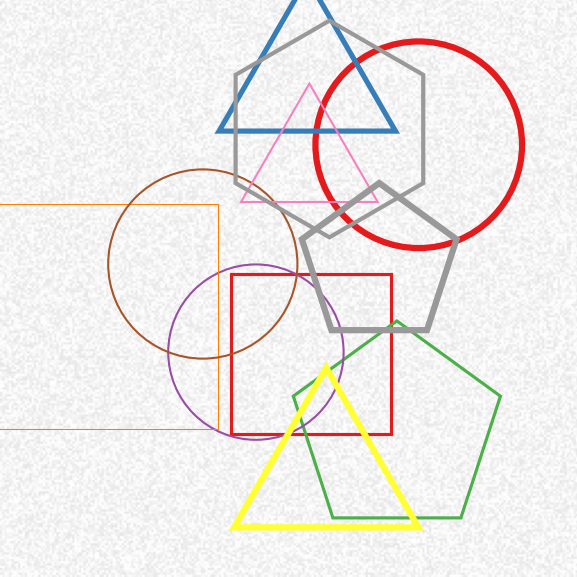[{"shape": "circle", "thickness": 3, "radius": 0.89, "center": [0.725, 0.748]}, {"shape": "square", "thickness": 1.5, "radius": 0.69, "center": [0.538, 0.386]}, {"shape": "triangle", "thickness": 2.5, "radius": 0.88, "center": [0.532, 0.86]}, {"shape": "pentagon", "thickness": 1.5, "radius": 0.94, "center": [0.687, 0.255]}, {"shape": "circle", "thickness": 1, "radius": 0.76, "center": [0.443, 0.389]}, {"shape": "square", "thickness": 0.5, "radius": 0.97, "center": [0.183, 0.451]}, {"shape": "triangle", "thickness": 3, "radius": 0.92, "center": [0.565, 0.178]}, {"shape": "circle", "thickness": 1, "radius": 0.82, "center": [0.351, 0.542]}, {"shape": "triangle", "thickness": 1, "radius": 0.68, "center": [0.536, 0.718]}, {"shape": "hexagon", "thickness": 2, "radius": 0.94, "center": [0.57, 0.776]}, {"shape": "pentagon", "thickness": 3, "radius": 0.7, "center": [0.657, 0.541]}]